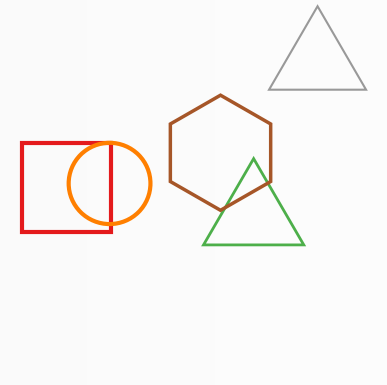[{"shape": "square", "thickness": 3, "radius": 0.57, "center": [0.171, 0.513]}, {"shape": "triangle", "thickness": 2, "radius": 0.75, "center": [0.655, 0.439]}, {"shape": "circle", "thickness": 3, "radius": 0.53, "center": [0.283, 0.524]}, {"shape": "hexagon", "thickness": 2.5, "radius": 0.75, "center": [0.569, 0.603]}, {"shape": "triangle", "thickness": 1.5, "radius": 0.72, "center": [0.819, 0.839]}]